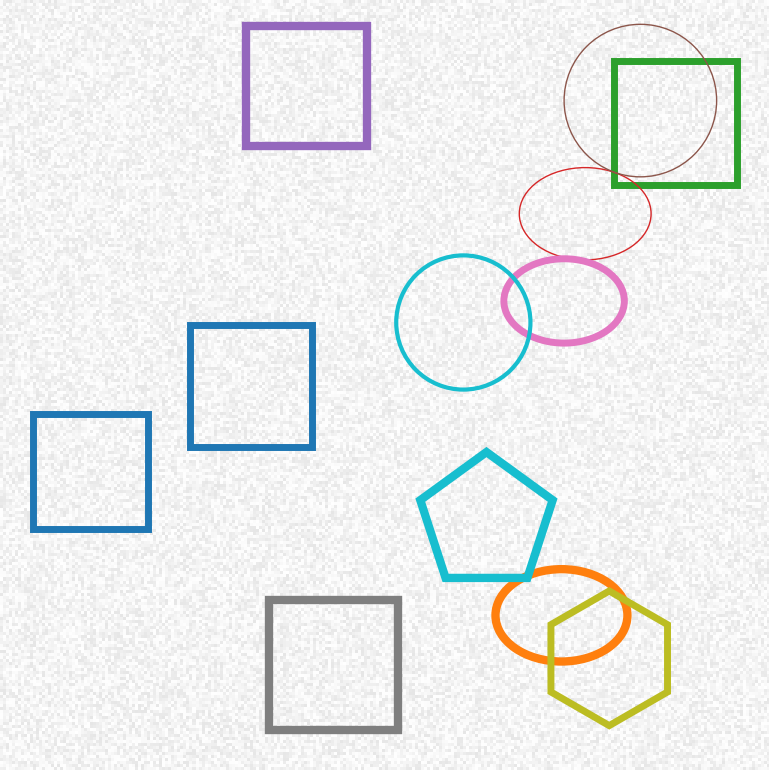[{"shape": "square", "thickness": 2.5, "radius": 0.4, "center": [0.326, 0.499]}, {"shape": "square", "thickness": 2.5, "radius": 0.37, "center": [0.118, 0.387]}, {"shape": "oval", "thickness": 3, "radius": 0.43, "center": [0.729, 0.201]}, {"shape": "square", "thickness": 2.5, "radius": 0.4, "center": [0.877, 0.84]}, {"shape": "oval", "thickness": 0.5, "radius": 0.43, "center": [0.76, 0.722]}, {"shape": "square", "thickness": 3, "radius": 0.39, "center": [0.398, 0.888]}, {"shape": "circle", "thickness": 0.5, "radius": 0.5, "center": [0.832, 0.869]}, {"shape": "oval", "thickness": 2.5, "radius": 0.39, "center": [0.733, 0.609]}, {"shape": "square", "thickness": 3, "radius": 0.42, "center": [0.433, 0.136]}, {"shape": "hexagon", "thickness": 2.5, "radius": 0.44, "center": [0.791, 0.145]}, {"shape": "circle", "thickness": 1.5, "radius": 0.44, "center": [0.602, 0.581]}, {"shape": "pentagon", "thickness": 3, "radius": 0.45, "center": [0.632, 0.323]}]